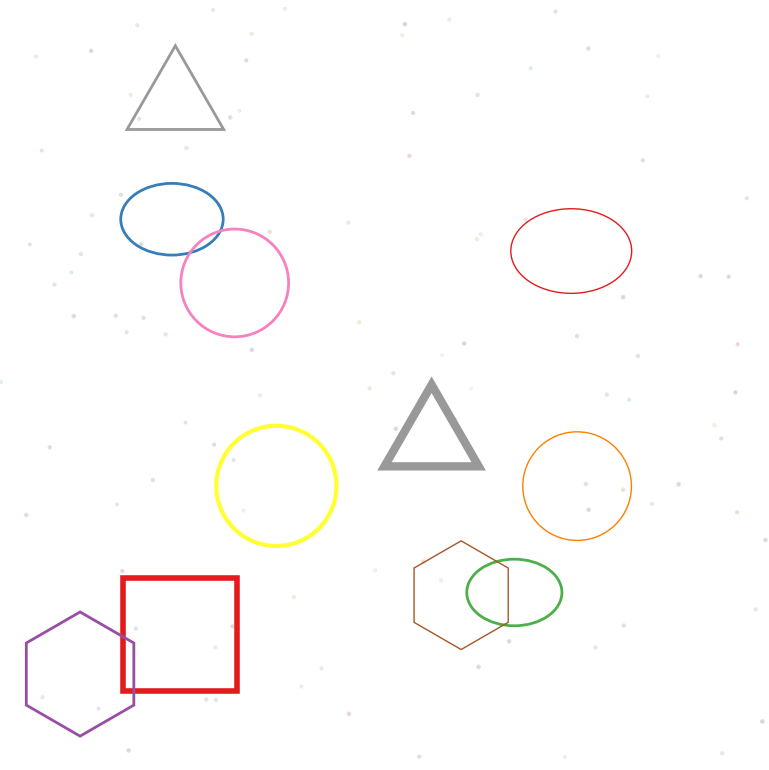[{"shape": "square", "thickness": 2, "radius": 0.37, "center": [0.234, 0.176]}, {"shape": "oval", "thickness": 0.5, "radius": 0.39, "center": [0.742, 0.674]}, {"shape": "oval", "thickness": 1, "radius": 0.33, "center": [0.223, 0.715]}, {"shape": "oval", "thickness": 1, "radius": 0.31, "center": [0.668, 0.231]}, {"shape": "hexagon", "thickness": 1, "radius": 0.4, "center": [0.104, 0.125]}, {"shape": "circle", "thickness": 0.5, "radius": 0.35, "center": [0.75, 0.369]}, {"shape": "circle", "thickness": 1.5, "radius": 0.39, "center": [0.359, 0.369]}, {"shape": "hexagon", "thickness": 0.5, "radius": 0.35, "center": [0.599, 0.227]}, {"shape": "circle", "thickness": 1, "radius": 0.35, "center": [0.305, 0.633]}, {"shape": "triangle", "thickness": 3, "radius": 0.35, "center": [0.561, 0.43]}, {"shape": "triangle", "thickness": 1, "radius": 0.36, "center": [0.228, 0.868]}]